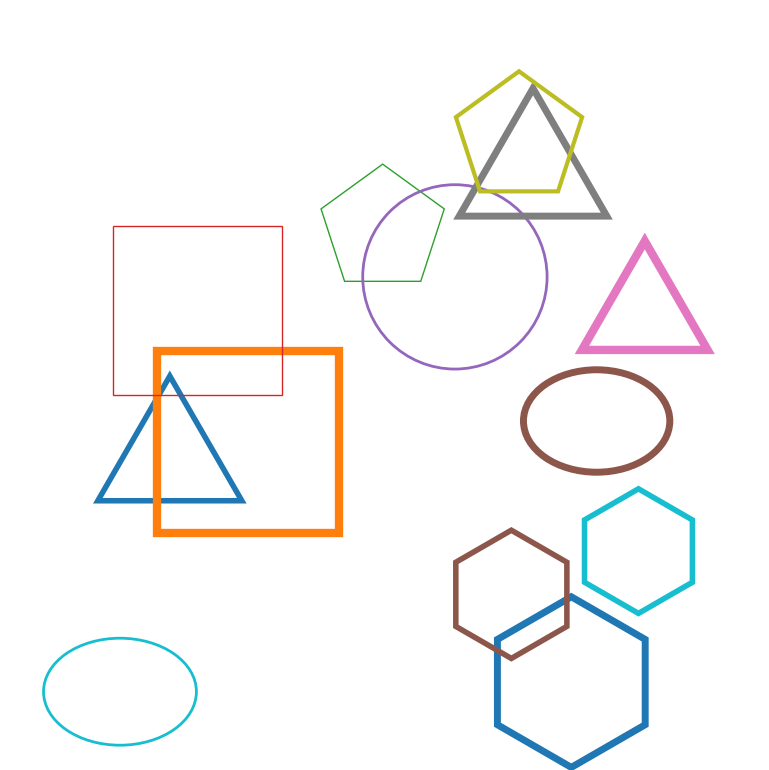[{"shape": "triangle", "thickness": 2, "radius": 0.54, "center": [0.221, 0.404]}, {"shape": "hexagon", "thickness": 2.5, "radius": 0.55, "center": [0.742, 0.114]}, {"shape": "square", "thickness": 3, "radius": 0.59, "center": [0.322, 0.426]}, {"shape": "pentagon", "thickness": 0.5, "radius": 0.42, "center": [0.497, 0.703]}, {"shape": "square", "thickness": 0.5, "radius": 0.55, "center": [0.257, 0.597]}, {"shape": "circle", "thickness": 1, "radius": 0.6, "center": [0.591, 0.64]}, {"shape": "hexagon", "thickness": 2, "radius": 0.42, "center": [0.664, 0.228]}, {"shape": "oval", "thickness": 2.5, "radius": 0.48, "center": [0.775, 0.453]}, {"shape": "triangle", "thickness": 3, "radius": 0.47, "center": [0.837, 0.593]}, {"shape": "triangle", "thickness": 2.5, "radius": 0.55, "center": [0.692, 0.775]}, {"shape": "pentagon", "thickness": 1.5, "radius": 0.43, "center": [0.674, 0.821]}, {"shape": "hexagon", "thickness": 2, "radius": 0.4, "center": [0.829, 0.284]}, {"shape": "oval", "thickness": 1, "radius": 0.5, "center": [0.156, 0.102]}]